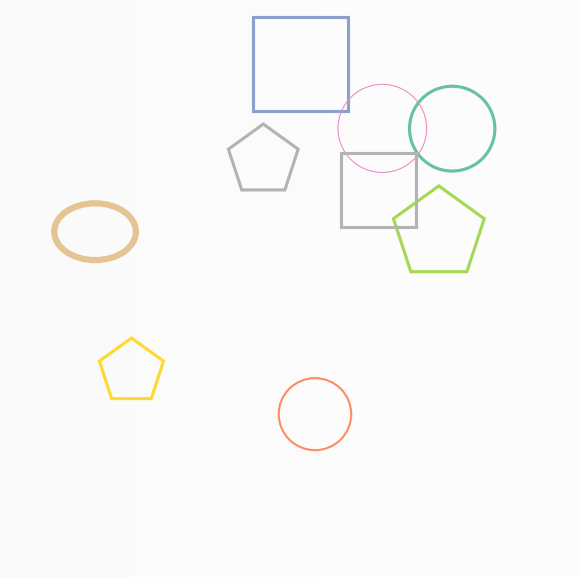[{"shape": "circle", "thickness": 1.5, "radius": 0.37, "center": [0.778, 0.776]}, {"shape": "circle", "thickness": 1, "radius": 0.31, "center": [0.542, 0.282]}, {"shape": "square", "thickness": 1.5, "radius": 0.41, "center": [0.518, 0.889]}, {"shape": "circle", "thickness": 0.5, "radius": 0.38, "center": [0.658, 0.777]}, {"shape": "pentagon", "thickness": 1.5, "radius": 0.41, "center": [0.755, 0.595]}, {"shape": "pentagon", "thickness": 1.5, "radius": 0.29, "center": [0.226, 0.356]}, {"shape": "oval", "thickness": 3, "radius": 0.35, "center": [0.164, 0.598]}, {"shape": "pentagon", "thickness": 1.5, "radius": 0.32, "center": [0.453, 0.721]}, {"shape": "square", "thickness": 1.5, "radius": 0.32, "center": [0.651, 0.67]}]